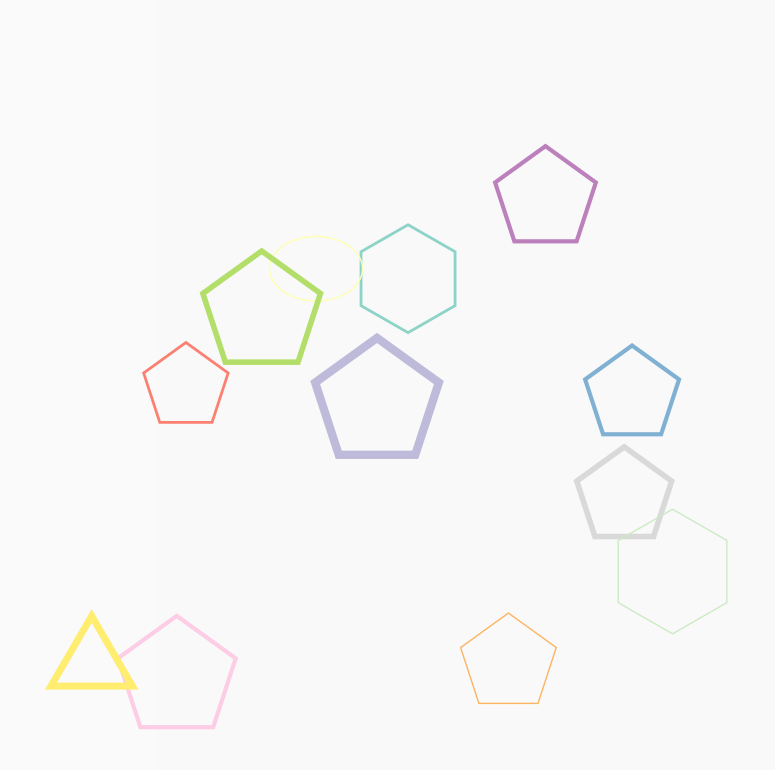[{"shape": "hexagon", "thickness": 1, "radius": 0.35, "center": [0.527, 0.638]}, {"shape": "oval", "thickness": 0.5, "radius": 0.3, "center": [0.408, 0.651]}, {"shape": "pentagon", "thickness": 3, "radius": 0.42, "center": [0.486, 0.477]}, {"shape": "pentagon", "thickness": 1, "radius": 0.29, "center": [0.24, 0.498]}, {"shape": "pentagon", "thickness": 1.5, "radius": 0.32, "center": [0.816, 0.488]}, {"shape": "pentagon", "thickness": 0.5, "radius": 0.32, "center": [0.656, 0.139]}, {"shape": "pentagon", "thickness": 2, "radius": 0.4, "center": [0.338, 0.594]}, {"shape": "pentagon", "thickness": 1.5, "radius": 0.4, "center": [0.228, 0.12]}, {"shape": "pentagon", "thickness": 2, "radius": 0.32, "center": [0.805, 0.355]}, {"shape": "pentagon", "thickness": 1.5, "radius": 0.34, "center": [0.704, 0.742]}, {"shape": "hexagon", "thickness": 0.5, "radius": 0.4, "center": [0.868, 0.258]}, {"shape": "triangle", "thickness": 2.5, "radius": 0.3, "center": [0.118, 0.139]}]